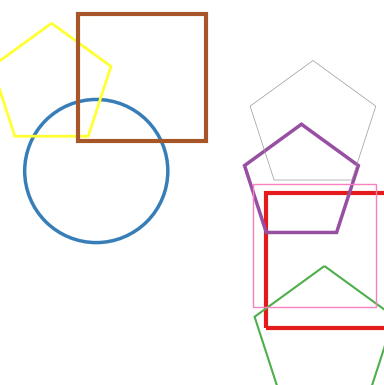[{"shape": "square", "thickness": 3, "radius": 0.87, "center": [0.866, 0.323]}, {"shape": "circle", "thickness": 2.5, "radius": 0.93, "center": [0.25, 0.556]}, {"shape": "pentagon", "thickness": 1.5, "radius": 0.95, "center": [0.843, 0.118]}, {"shape": "pentagon", "thickness": 2.5, "radius": 0.78, "center": [0.783, 0.522]}, {"shape": "pentagon", "thickness": 2, "radius": 0.81, "center": [0.134, 0.777]}, {"shape": "square", "thickness": 3, "radius": 0.83, "center": [0.369, 0.799]}, {"shape": "square", "thickness": 1, "radius": 0.8, "center": [0.817, 0.363]}, {"shape": "pentagon", "thickness": 0.5, "radius": 0.86, "center": [0.813, 0.671]}]